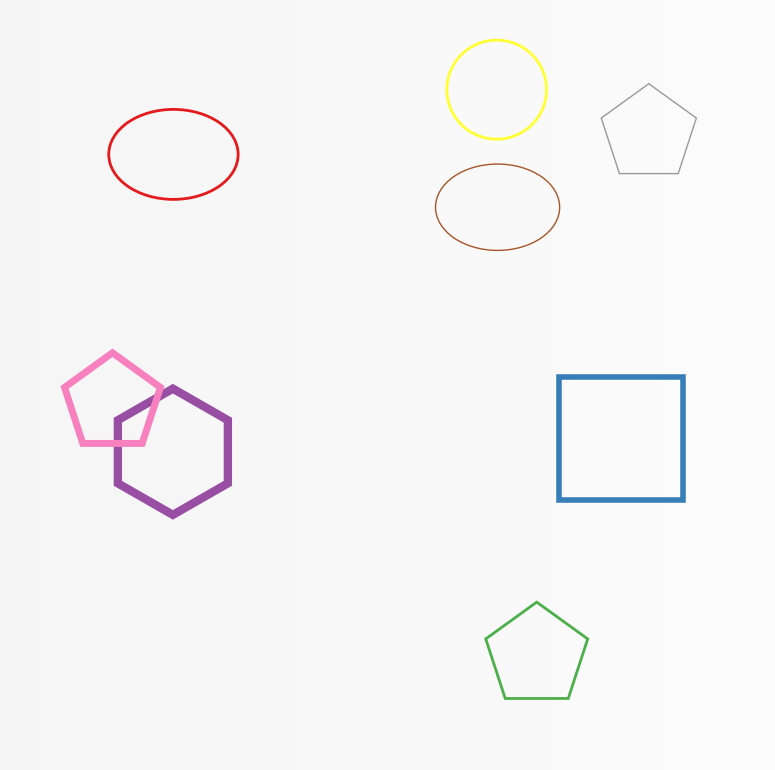[{"shape": "oval", "thickness": 1, "radius": 0.42, "center": [0.224, 0.799]}, {"shape": "square", "thickness": 2, "radius": 0.4, "center": [0.801, 0.431]}, {"shape": "pentagon", "thickness": 1, "radius": 0.35, "center": [0.693, 0.149]}, {"shape": "hexagon", "thickness": 3, "radius": 0.41, "center": [0.223, 0.413]}, {"shape": "circle", "thickness": 1, "radius": 0.32, "center": [0.641, 0.884]}, {"shape": "oval", "thickness": 0.5, "radius": 0.4, "center": [0.642, 0.731]}, {"shape": "pentagon", "thickness": 2.5, "radius": 0.33, "center": [0.145, 0.477]}, {"shape": "pentagon", "thickness": 0.5, "radius": 0.32, "center": [0.837, 0.827]}]